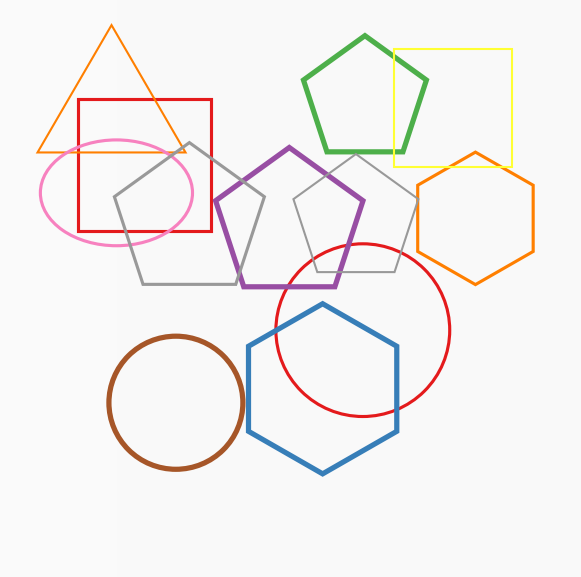[{"shape": "square", "thickness": 1.5, "radius": 0.57, "center": [0.249, 0.714]}, {"shape": "circle", "thickness": 1.5, "radius": 0.75, "center": [0.624, 0.427]}, {"shape": "hexagon", "thickness": 2.5, "radius": 0.74, "center": [0.555, 0.326]}, {"shape": "pentagon", "thickness": 2.5, "radius": 0.56, "center": [0.628, 0.826]}, {"shape": "pentagon", "thickness": 2.5, "radius": 0.67, "center": [0.498, 0.61]}, {"shape": "hexagon", "thickness": 1.5, "radius": 0.57, "center": [0.818, 0.621]}, {"shape": "triangle", "thickness": 1, "radius": 0.73, "center": [0.192, 0.809]}, {"shape": "square", "thickness": 1, "radius": 0.51, "center": [0.779, 0.812]}, {"shape": "circle", "thickness": 2.5, "radius": 0.58, "center": [0.303, 0.302]}, {"shape": "oval", "thickness": 1.5, "radius": 0.65, "center": [0.2, 0.665]}, {"shape": "pentagon", "thickness": 1.5, "radius": 0.68, "center": [0.326, 0.617]}, {"shape": "pentagon", "thickness": 1, "radius": 0.57, "center": [0.612, 0.619]}]